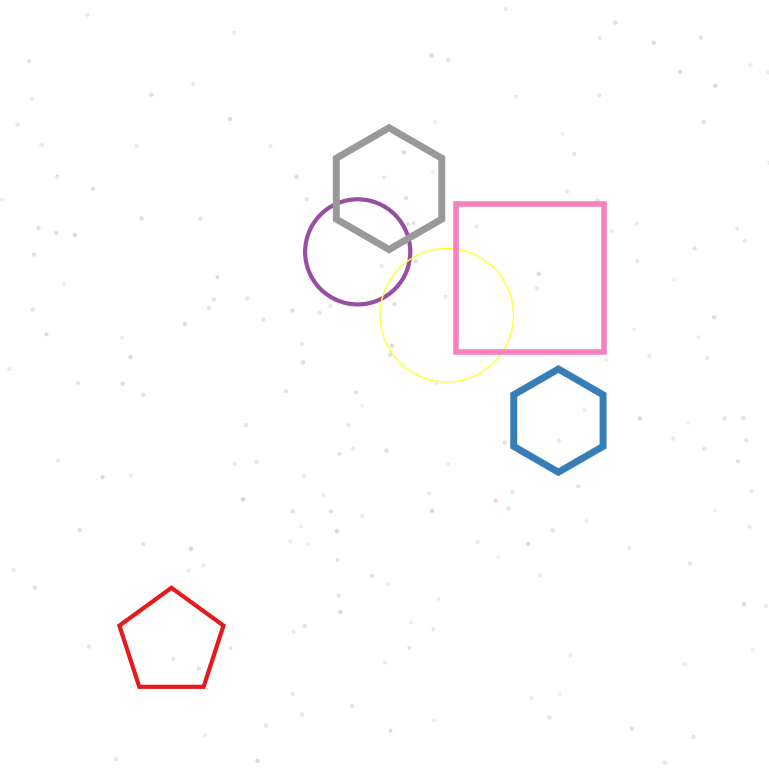[{"shape": "pentagon", "thickness": 1.5, "radius": 0.36, "center": [0.223, 0.166]}, {"shape": "hexagon", "thickness": 2.5, "radius": 0.33, "center": [0.725, 0.454]}, {"shape": "circle", "thickness": 1.5, "radius": 0.34, "center": [0.465, 0.673]}, {"shape": "circle", "thickness": 0.5, "radius": 0.43, "center": [0.58, 0.591]}, {"shape": "square", "thickness": 2, "radius": 0.48, "center": [0.688, 0.639]}, {"shape": "hexagon", "thickness": 2.5, "radius": 0.4, "center": [0.505, 0.755]}]